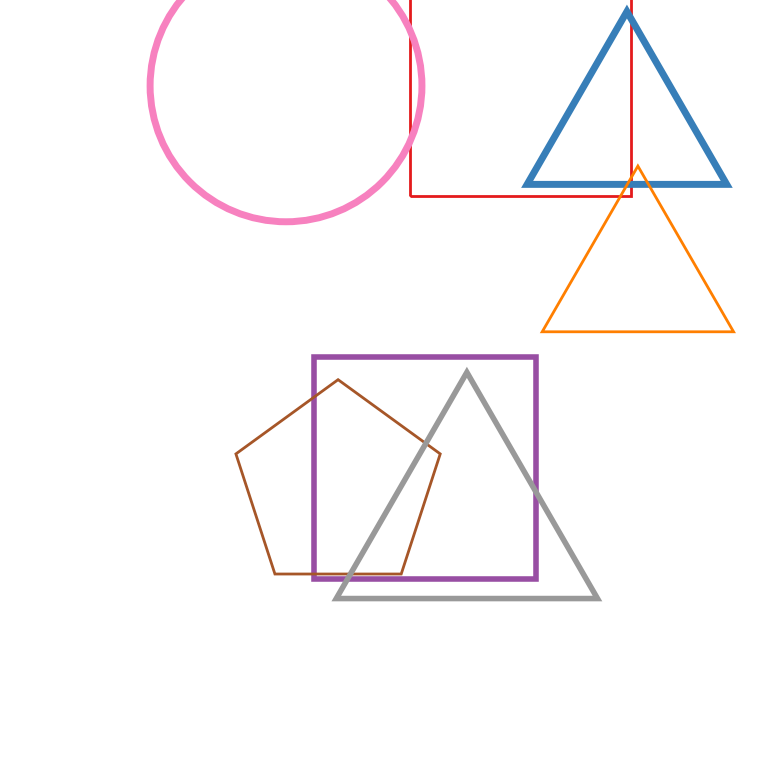[{"shape": "square", "thickness": 1, "radius": 0.72, "center": [0.676, 0.889]}, {"shape": "triangle", "thickness": 2.5, "radius": 0.75, "center": [0.814, 0.835]}, {"shape": "square", "thickness": 2, "radius": 0.72, "center": [0.552, 0.392]}, {"shape": "triangle", "thickness": 1, "radius": 0.72, "center": [0.828, 0.641]}, {"shape": "pentagon", "thickness": 1, "radius": 0.7, "center": [0.439, 0.367]}, {"shape": "circle", "thickness": 2.5, "radius": 0.88, "center": [0.371, 0.889]}, {"shape": "triangle", "thickness": 2, "radius": 0.98, "center": [0.606, 0.321]}]